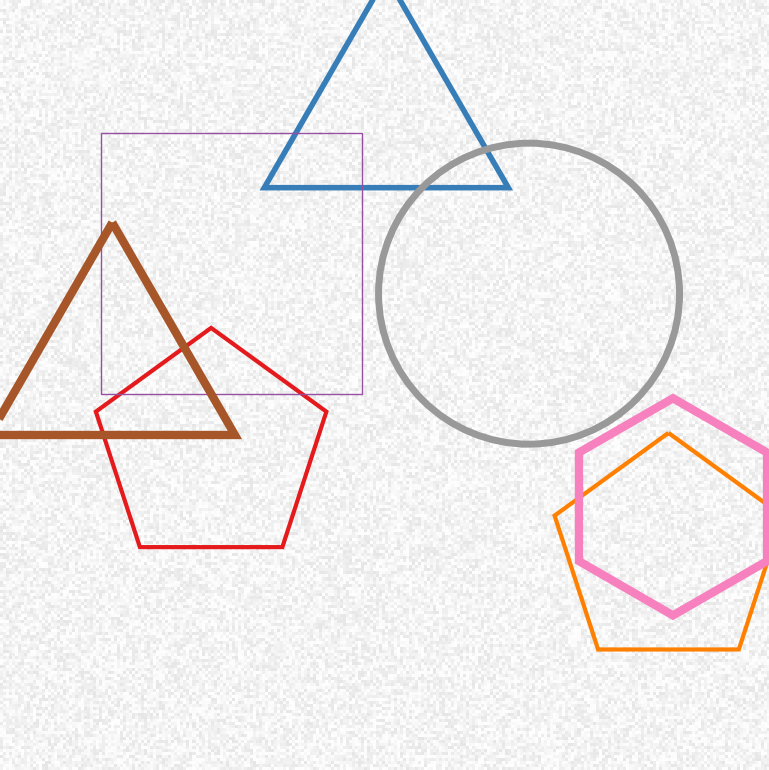[{"shape": "pentagon", "thickness": 1.5, "radius": 0.79, "center": [0.274, 0.417]}, {"shape": "triangle", "thickness": 2, "radius": 0.91, "center": [0.502, 0.848]}, {"shape": "square", "thickness": 0.5, "radius": 0.85, "center": [0.301, 0.658]}, {"shape": "pentagon", "thickness": 1.5, "radius": 0.78, "center": [0.868, 0.282]}, {"shape": "triangle", "thickness": 3, "radius": 0.92, "center": [0.146, 0.527]}, {"shape": "hexagon", "thickness": 3, "radius": 0.7, "center": [0.874, 0.342]}, {"shape": "circle", "thickness": 2.5, "radius": 0.98, "center": [0.687, 0.619]}]